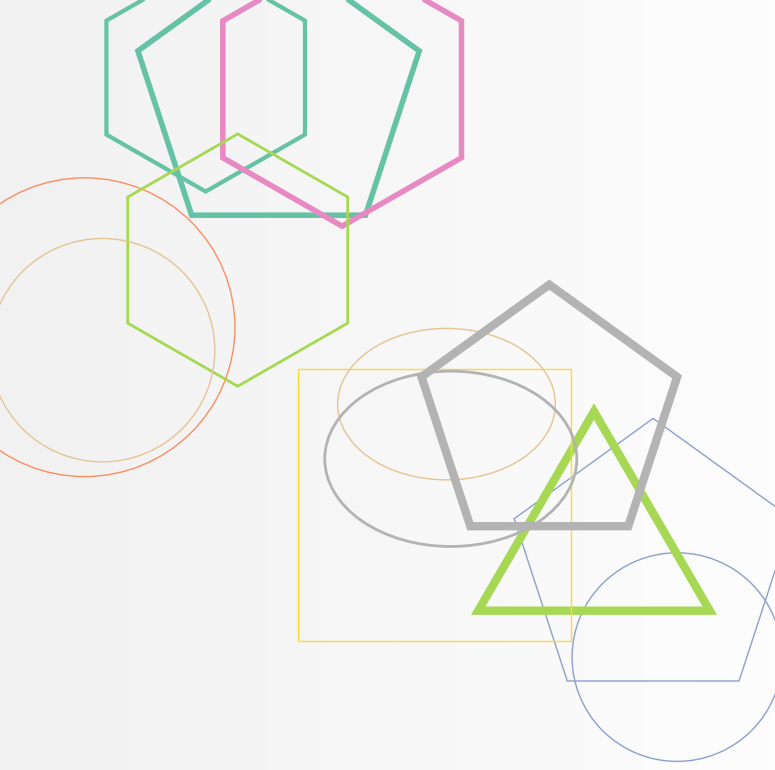[{"shape": "pentagon", "thickness": 2, "radius": 0.95, "center": [0.359, 0.875]}, {"shape": "hexagon", "thickness": 1.5, "radius": 0.74, "center": [0.265, 0.899]}, {"shape": "circle", "thickness": 0.5, "radius": 0.97, "center": [0.109, 0.575]}, {"shape": "circle", "thickness": 0.5, "radius": 0.68, "center": [0.874, 0.147]}, {"shape": "pentagon", "thickness": 0.5, "radius": 0.94, "center": [0.843, 0.268]}, {"shape": "hexagon", "thickness": 2, "radius": 0.89, "center": [0.441, 0.884]}, {"shape": "triangle", "thickness": 3, "radius": 0.86, "center": [0.766, 0.293]}, {"shape": "hexagon", "thickness": 1, "radius": 0.82, "center": [0.307, 0.662]}, {"shape": "square", "thickness": 0.5, "radius": 0.88, "center": [0.561, 0.345]}, {"shape": "circle", "thickness": 0.5, "radius": 0.73, "center": [0.132, 0.545]}, {"shape": "oval", "thickness": 0.5, "radius": 0.7, "center": [0.576, 0.475]}, {"shape": "oval", "thickness": 1, "radius": 0.81, "center": [0.582, 0.404]}, {"shape": "pentagon", "thickness": 3, "radius": 0.87, "center": [0.709, 0.457]}]